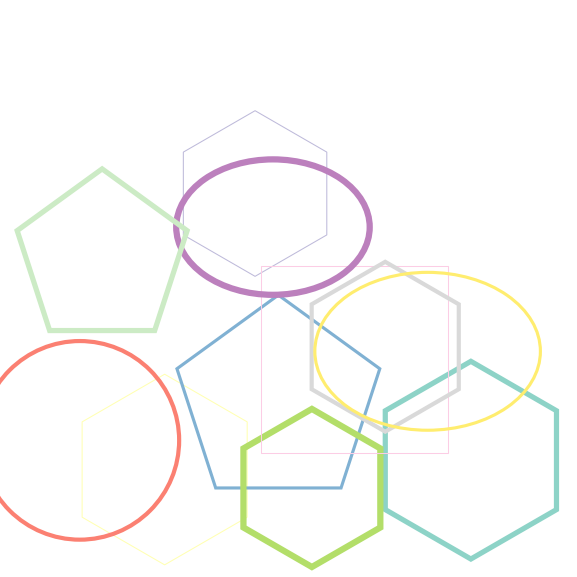[{"shape": "hexagon", "thickness": 2.5, "radius": 0.86, "center": [0.815, 0.202]}, {"shape": "hexagon", "thickness": 0.5, "radius": 0.83, "center": [0.285, 0.186]}, {"shape": "hexagon", "thickness": 0.5, "radius": 0.72, "center": [0.442, 0.664]}, {"shape": "circle", "thickness": 2, "radius": 0.86, "center": [0.138, 0.237]}, {"shape": "pentagon", "thickness": 1.5, "radius": 0.92, "center": [0.482, 0.304]}, {"shape": "hexagon", "thickness": 3, "radius": 0.68, "center": [0.54, 0.154]}, {"shape": "square", "thickness": 0.5, "radius": 0.81, "center": [0.614, 0.377]}, {"shape": "hexagon", "thickness": 2, "radius": 0.74, "center": [0.667, 0.399]}, {"shape": "oval", "thickness": 3, "radius": 0.84, "center": [0.473, 0.606]}, {"shape": "pentagon", "thickness": 2.5, "radius": 0.77, "center": [0.177, 0.552]}, {"shape": "oval", "thickness": 1.5, "radius": 0.98, "center": [0.74, 0.391]}]